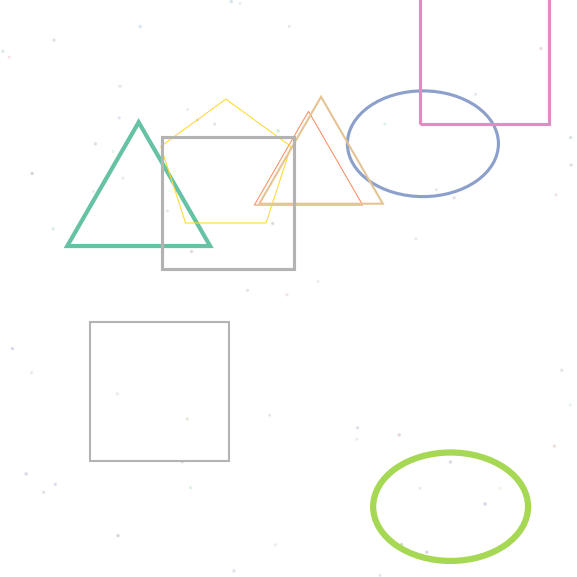[{"shape": "triangle", "thickness": 2, "radius": 0.71, "center": [0.24, 0.645]}, {"shape": "triangle", "thickness": 0.5, "radius": 0.54, "center": [0.534, 0.698]}, {"shape": "oval", "thickness": 1.5, "radius": 0.65, "center": [0.732, 0.75]}, {"shape": "square", "thickness": 1.5, "radius": 0.56, "center": [0.839, 0.896]}, {"shape": "oval", "thickness": 3, "radius": 0.67, "center": [0.78, 0.122]}, {"shape": "pentagon", "thickness": 0.5, "radius": 0.59, "center": [0.391, 0.709]}, {"shape": "triangle", "thickness": 1, "radius": 0.62, "center": [0.556, 0.708]}, {"shape": "square", "thickness": 1, "radius": 0.6, "center": [0.276, 0.322]}, {"shape": "square", "thickness": 1.5, "radius": 0.57, "center": [0.395, 0.648]}]